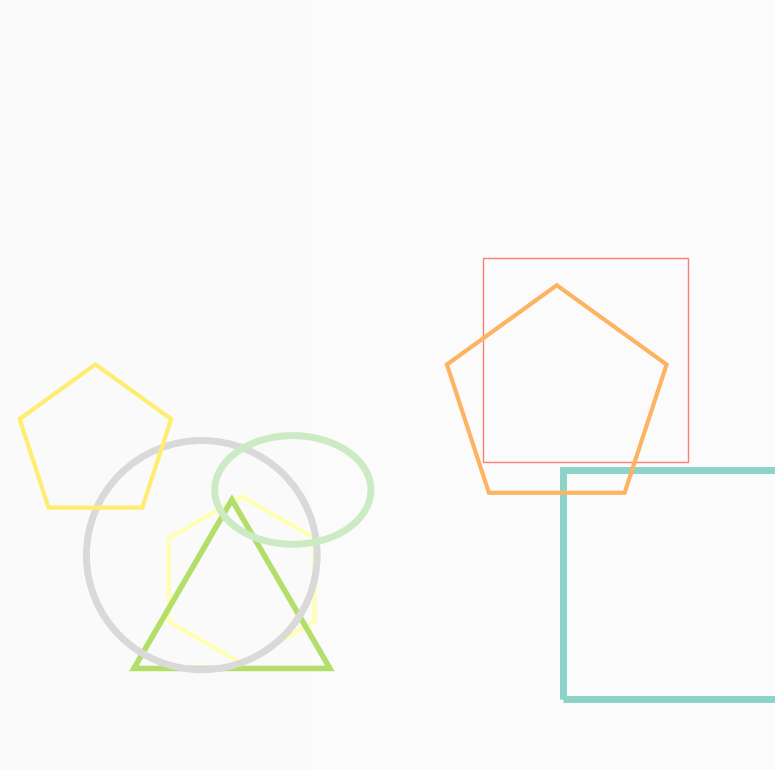[{"shape": "square", "thickness": 2.5, "radius": 0.74, "center": [0.876, 0.241]}, {"shape": "hexagon", "thickness": 1.5, "radius": 0.54, "center": [0.312, 0.247]}, {"shape": "square", "thickness": 0.5, "radius": 0.66, "center": [0.755, 0.532]}, {"shape": "pentagon", "thickness": 1.5, "radius": 0.74, "center": [0.718, 0.481]}, {"shape": "triangle", "thickness": 2, "radius": 0.73, "center": [0.299, 0.205]}, {"shape": "circle", "thickness": 2.5, "radius": 0.74, "center": [0.26, 0.279]}, {"shape": "oval", "thickness": 2.5, "radius": 0.5, "center": [0.378, 0.364]}, {"shape": "pentagon", "thickness": 1.5, "radius": 0.51, "center": [0.123, 0.424]}]